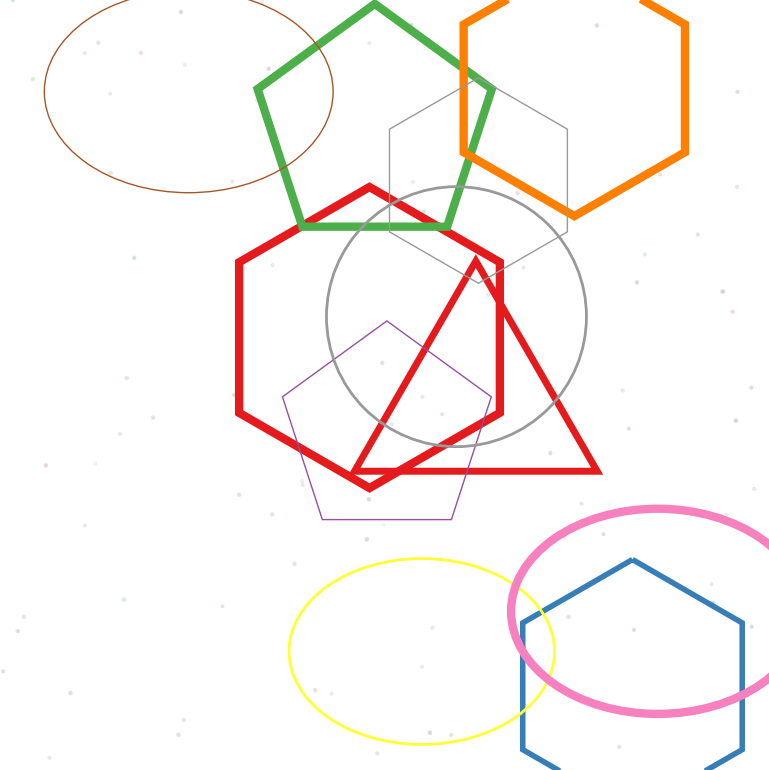[{"shape": "triangle", "thickness": 2.5, "radius": 0.91, "center": [0.618, 0.479]}, {"shape": "hexagon", "thickness": 3, "radius": 0.98, "center": [0.48, 0.562]}, {"shape": "hexagon", "thickness": 2, "radius": 0.82, "center": [0.821, 0.109]}, {"shape": "pentagon", "thickness": 3, "radius": 0.8, "center": [0.487, 0.835]}, {"shape": "pentagon", "thickness": 0.5, "radius": 0.71, "center": [0.502, 0.441]}, {"shape": "hexagon", "thickness": 3, "radius": 0.83, "center": [0.746, 0.885]}, {"shape": "oval", "thickness": 1, "radius": 0.86, "center": [0.548, 0.154]}, {"shape": "oval", "thickness": 0.5, "radius": 0.94, "center": [0.245, 0.881]}, {"shape": "oval", "thickness": 3, "radius": 0.95, "center": [0.854, 0.206]}, {"shape": "circle", "thickness": 1, "radius": 0.84, "center": [0.593, 0.589]}, {"shape": "hexagon", "thickness": 0.5, "radius": 0.67, "center": [0.621, 0.766]}]